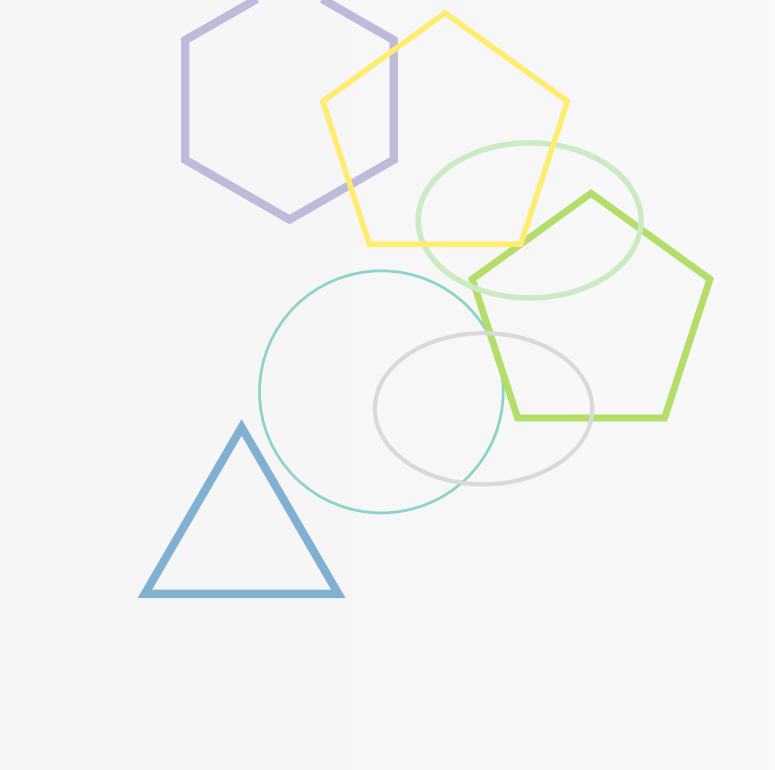[{"shape": "circle", "thickness": 1, "radius": 0.79, "center": [0.492, 0.491]}, {"shape": "hexagon", "thickness": 3, "radius": 0.78, "center": [0.374, 0.87]}, {"shape": "triangle", "thickness": 3, "radius": 0.72, "center": [0.312, 0.301]}, {"shape": "pentagon", "thickness": 2.5, "radius": 0.81, "center": [0.763, 0.588]}, {"shape": "oval", "thickness": 1.5, "radius": 0.7, "center": [0.624, 0.469]}, {"shape": "oval", "thickness": 2, "radius": 0.72, "center": [0.683, 0.714]}, {"shape": "pentagon", "thickness": 2, "radius": 0.83, "center": [0.574, 0.817]}]